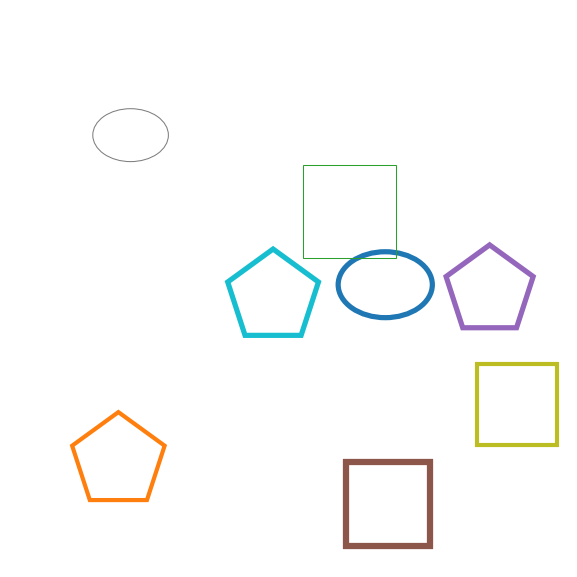[{"shape": "oval", "thickness": 2.5, "radius": 0.41, "center": [0.667, 0.506]}, {"shape": "pentagon", "thickness": 2, "radius": 0.42, "center": [0.205, 0.201]}, {"shape": "square", "thickness": 0.5, "radius": 0.4, "center": [0.605, 0.632]}, {"shape": "pentagon", "thickness": 2.5, "radius": 0.4, "center": [0.848, 0.496]}, {"shape": "square", "thickness": 3, "radius": 0.36, "center": [0.672, 0.126]}, {"shape": "oval", "thickness": 0.5, "radius": 0.33, "center": [0.226, 0.765]}, {"shape": "square", "thickness": 2, "radius": 0.35, "center": [0.895, 0.298]}, {"shape": "pentagon", "thickness": 2.5, "radius": 0.41, "center": [0.473, 0.485]}]